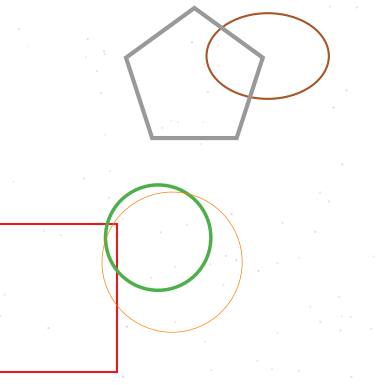[{"shape": "square", "thickness": 1.5, "radius": 0.96, "center": [0.112, 0.227]}, {"shape": "circle", "thickness": 2.5, "radius": 0.68, "center": [0.411, 0.383]}, {"shape": "circle", "thickness": 0.5, "radius": 0.91, "center": [0.447, 0.319]}, {"shape": "oval", "thickness": 1.5, "radius": 0.79, "center": [0.695, 0.854]}, {"shape": "pentagon", "thickness": 3, "radius": 0.93, "center": [0.505, 0.792]}]